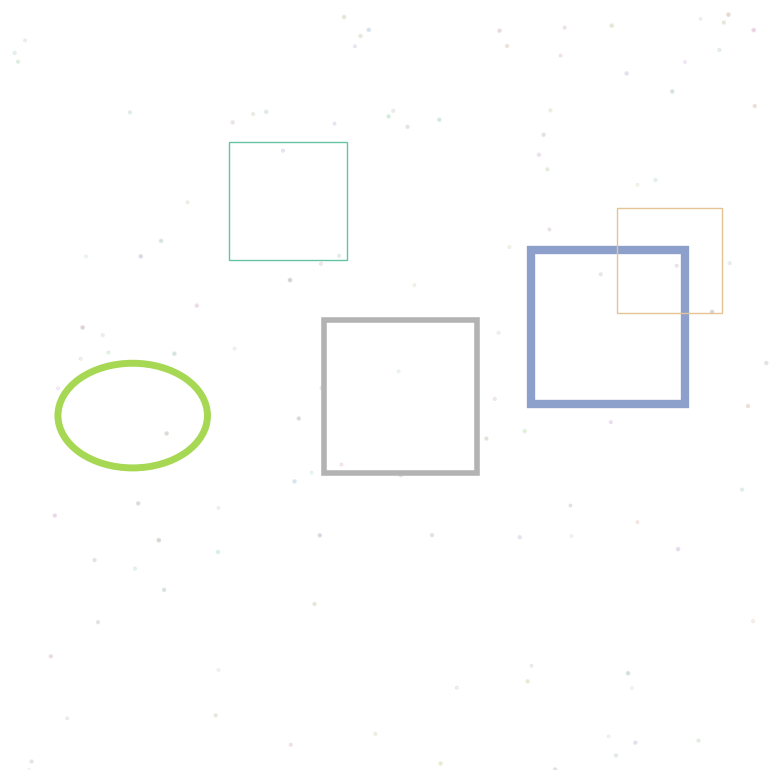[{"shape": "square", "thickness": 0.5, "radius": 0.38, "center": [0.374, 0.739]}, {"shape": "square", "thickness": 3, "radius": 0.5, "center": [0.79, 0.576]}, {"shape": "oval", "thickness": 2.5, "radius": 0.49, "center": [0.172, 0.46]}, {"shape": "square", "thickness": 0.5, "radius": 0.34, "center": [0.87, 0.662]}, {"shape": "square", "thickness": 2, "radius": 0.5, "center": [0.52, 0.485]}]